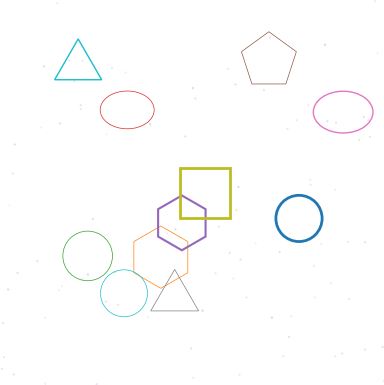[{"shape": "circle", "thickness": 2, "radius": 0.3, "center": [0.777, 0.433]}, {"shape": "hexagon", "thickness": 0.5, "radius": 0.4, "center": [0.418, 0.332]}, {"shape": "circle", "thickness": 0.5, "radius": 0.32, "center": [0.228, 0.335]}, {"shape": "oval", "thickness": 0.5, "radius": 0.35, "center": [0.33, 0.715]}, {"shape": "hexagon", "thickness": 1.5, "radius": 0.36, "center": [0.472, 0.421]}, {"shape": "pentagon", "thickness": 0.5, "radius": 0.37, "center": [0.698, 0.843]}, {"shape": "oval", "thickness": 1, "radius": 0.39, "center": [0.891, 0.709]}, {"shape": "triangle", "thickness": 0.5, "radius": 0.36, "center": [0.454, 0.228]}, {"shape": "square", "thickness": 2, "radius": 0.32, "center": [0.533, 0.499]}, {"shape": "triangle", "thickness": 1, "radius": 0.35, "center": [0.203, 0.828]}, {"shape": "circle", "thickness": 0.5, "radius": 0.31, "center": [0.322, 0.238]}]